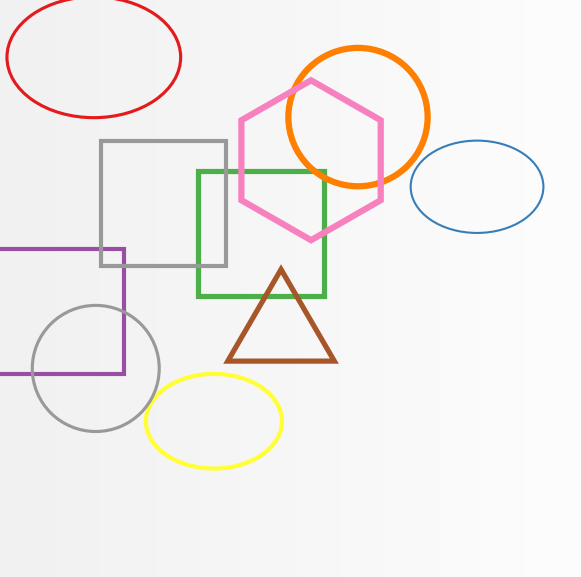[{"shape": "oval", "thickness": 1.5, "radius": 0.75, "center": [0.161, 0.9]}, {"shape": "oval", "thickness": 1, "radius": 0.57, "center": [0.821, 0.676]}, {"shape": "square", "thickness": 2.5, "radius": 0.54, "center": [0.449, 0.595]}, {"shape": "square", "thickness": 2, "radius": 0.54, "center": [0.105, 0.46]}, {"shape": "circle", "thickness": 3, "radius": 0.6, "center": [0.616, 0.796]}, {"shape": "oval", "thickness": 2, "radius": 0.59, "center": [0.368, 0.27]}, {"shape": "triangle", "thickness": 2.5, "radius": 0.53, "center": [0.484, 0.427]}, {"shape": "hexagon", "thickness": 3, "radius": 0.69, "center": [0.535, 0.722]}, {"shape": "circle", "thickness": 1.5, "radius": 0.55, "center": [0.165, 0.361]}, {"shape": "square", "thickness": 2, "radius": 0.54, "center": [0.282, 0.647]}]